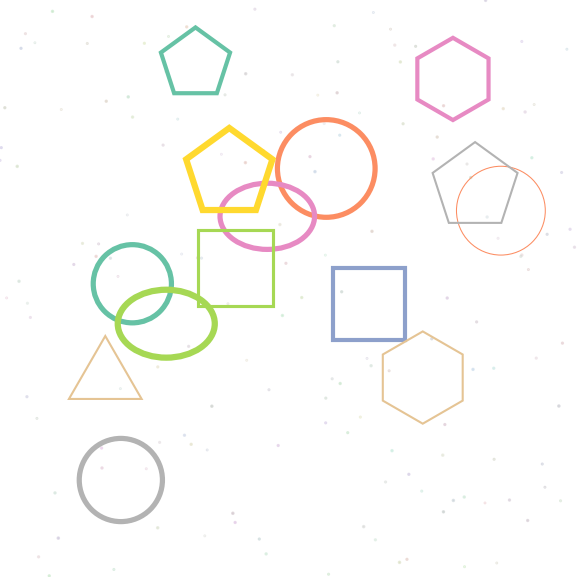[{"shape": "circle", "thickness": 2.5, "radius": 0.34, "center": [0.229, 0.508]}, {"shape": "pentagon", "thickness": 2, "radius": 0.31, "center": [0.339, 0.889]}, {"shape": "circle", "thickness": 0.5, "radius": 0.38, "center": [0.867, 0.634]}, {"shape": "circle", "thickness": 2.5, "radius": 0.42, "center": [0.565, 0.707]}, {"shape": "square", "thickness": 2, "radius": 0.31, "center": [0.638, 0.472]}, {"shape": "oval", "thickness": 2.5, "radius": 0.41, "center": [0.463, 0.625]}, {"shape": "hexagon", "thickness": 2, "radius": 0.36, "center": [0.784, 0.862]}, {"shape": "square", "thickness": 1.5, "radius": 0.33, "center": [0.408, 0.535]}, {"shape": "oval", "thickness": 3, "radius": 0.42, "center": [0.288, 0.439]}, {"shape": "pentagon", "thickness": 3, "radius": 0.39, "center": [0.397, 0.699]}, {"shape": "triangle", "thickness": 1, "radius": 0.36, "center": [0.182, 0.345]}, {"shape": "hexagon", "thickness": 1, "radius": 0.4, "center": [0.732, 0.345]}, {"shape": "pentagon", "thickness": 1, "radius": 0.39, "center": [0.823, 0.676]}, {"shape": "circle", "thickness": 2.5, "radius": 0.36, "center": [0.209, 0.168]}]